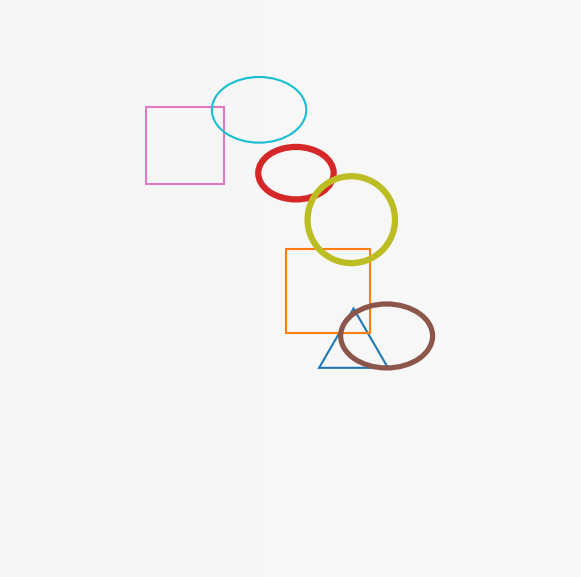[{"shape": "triangle", "thickness": 1, "radius": 0.34, "center": [0.608, 0.396]}, {"shape": "square", "thickness": 1, "radius": 0.36, "center": [0.564, 0.495]}, {"shape": "oval", "thickness": 3, "radius": 0.32, "center": [0.509, 0.699]}, {"shape": "oval", "thickness": 2.5, "radius": 0.4, "center": [0.665, 0.417]}, {"shape": "square", "thickness": 1, "radius": 0.33, "center": [0.319, 0.747]}, {"shape": "circle", "thickness": 3, "radius": 0.38, "center": [0.604, 0.619]}, {"shape": "oval", "thickness": 1, "radius": 0.41, "center": [0.446, 0.809]}]